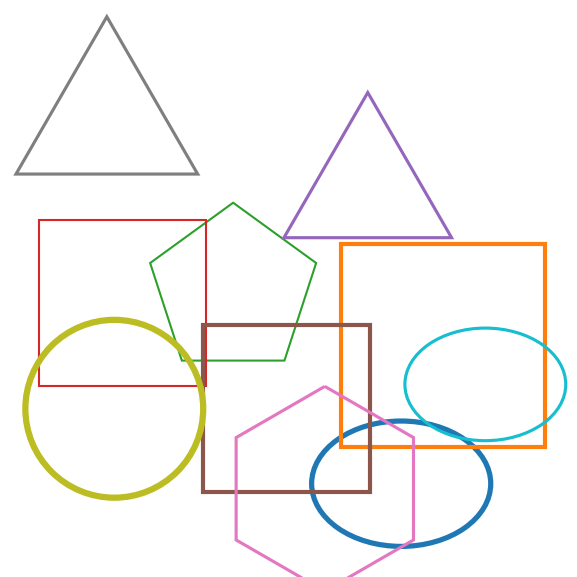[{"shape": "oval", "thickness": 2.5, "radius": 0.78, "center": [0.695, 0.162]}, {"shape": "square", "thickness": 2, "radius": 0.88, "center": [0.767, 0.401]}, {"shape": "pentagon", "thickness": 1, "radius": 0.76, "center": [0.404, 0.497]}, {"shape": "square", "thickness": 1, "radius": 0.72, "center": [0.212, 0.475]}, {"shape": "triangle", "thickness": 1.5, "radius": 0.84, "center": [0.637, 0.671]}, {"shape": "square", "thickness": 2, "radius": 0.73, "center": [0.496, 0.292]}, {"shape": "hexagon", "thickness": 1.5, "radius": 0.89, "center": [0.562, 0.153]}, {"shape": "triangle", "thickness": 1.5, "radius": 0.91, "center": [0.185, 0.789]}, {"shape": "circle", "thickness": 3, "radius": 0.77, "center": [0.198, 0.291]}, {"shape": "oval", "thickness": 1.5, "radius": 0.7, "center": [0.84, 0.334]}]